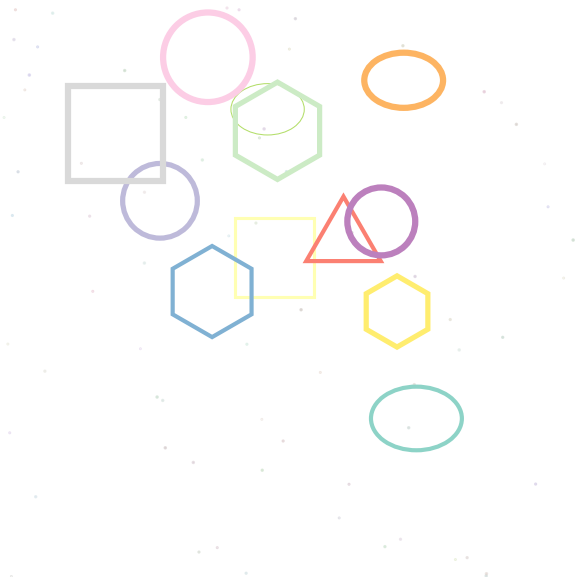[{"shape": "oval", "thickness": 2, "radius": 0.39, "center": [0.721, 0.275]}, {"shape": "square", "thickness": 1.5, "radius": 0.34, "center": [0.475, 0.553]}, {"shape": "circle", "thickness": 2.5, "radius": 0.32, "center": [0.277, 0.651]}, {"shape": "triangle", "thickness": 2, "radius": 0.37, "center": [0.595, 0.584]}, {"shape": "hexagon", "thickness": 2, "radius": 0.39, "center": [0.367, 0.494]}, {"shape": "oval", "thickness": 3, "radius": 0.34, "center": [0.699, 0.86]}, {"shape": "oval", "thickness": 0.5, "radius": 0.32, "center": [0.463, 0.81]}, {"shape": "circle", "thickness": 3, "radius": 0.39, "center": [0.36, 0.9]}, {"shape": "square", "thickness": 3, "radius": 0.41, "center": [0.201, 0.769]}, {"shape": "circle", "thickness": 3, "radius": 0.29, "center": [0.66, 0.616]}, {"shape": "hexagon", "thickness": 2.5, "radius": 0.42, "center": [0.481, 0.773]}, {"shape": "hexagon", "thickness": 2.5, "radius": 0.31, "center": [0.688, 0.46]}]